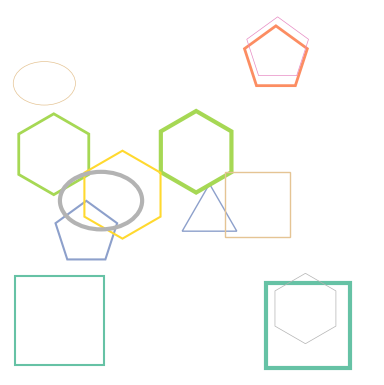[{"shape": "square", "thickness": 3, "radius": 0.55, "center": [0.801, 0.155]}, {"shape": "square", "thickness": 1.5, "radius": 0.58, "center": [0.155, 0.167]}, {"shape": "pentagon", "thickness": 2, "radius": 0.43, "center": [0.717, 0.847]}, {"shape": "pentagon", "thickness": 1.5, "radius": 0.42, "center": [0.224, 0.394]}, {"shape": "triangle", "thickness": 1, "radius": 0.41, "center": [0.544, 0.44]}, {"shape": "pentagon", "thickness": 0.5, "radius": 0.42, "center": [0.721, 0.872]}, {"shape": "hexagon", "thickness": 3, "radius": 0.53, "center": [0.509, 0.606]}, {"shape": "hexagon", "thickness": 2, "radius": 0.52, "center": [0.14, 0.599]}, {"shape": "hexagon", "thickness": 1.5, "radius": 0.57, "center": [0.318, 0.494]}, {"shape": "square", "thickness": 1, "radius": 0.42, "center": [0.668, 0.469]}, {"shape": "oval", "thickness": 0.5, "radius": 0.4, "center": [0.115, 0.784]}, {"shape": "oval", "thickness": 3, "radius": 0.53, "center": [0.262, 0.479]}, {"shape": "hexagon", "thickness": 0.5, "radius": 0.46, "center": [0.793, 0.199]}]